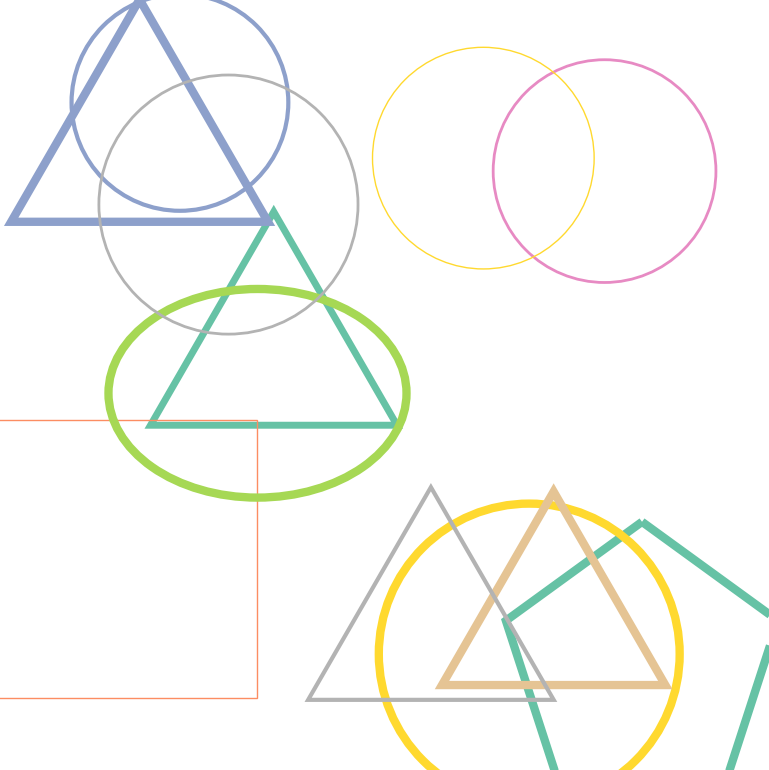[{"shape": "pentagon", "thickness": 3, "radius": 0.93, "center": [0.834, 0.136]}, {"shape": "triangle", "thickness": 2.5, "radius": 0.92, "center": [0.356, 0.54]}, {"shape": "square", "thickness": 0.5, "radius": 0.9, "center": [0.154, 0.274]}, {"shape": "triangle", "thickness": 3, "radius": 0.96, "center": [0.181, 0.808]}, {"shape": "circle", "thickness": 1.5, "radius": 0.7, "center": [0.234, 0.867]}, {"shape": "circle", "thickness": 1, "radius": 0.72, "center": [0.785, 0.778]}, {"shape": "oval", "thickness": 3, "radius": 0.97, "center": [0.334, 0.489]}, {"shape": "circle", "thickness": 3, "radius": 0.98, "center": [0.687, 0.151]}, {"shape": "circle", "thickness": 0.5, "radius": 0.72, "center": [0.628, 0.795]}, {"shape": "triangle", "thickness": 3, "radius": 0.84, "center": [0.719, 0.194]}, {"shape": "triangle", "thickness": 1.5, "radius": 0.92, "center": [0.56, 0.183]}, {"shape": "circle", "thickness": 1, "radius": 0.84, "center": [0.297, 0.734]}]